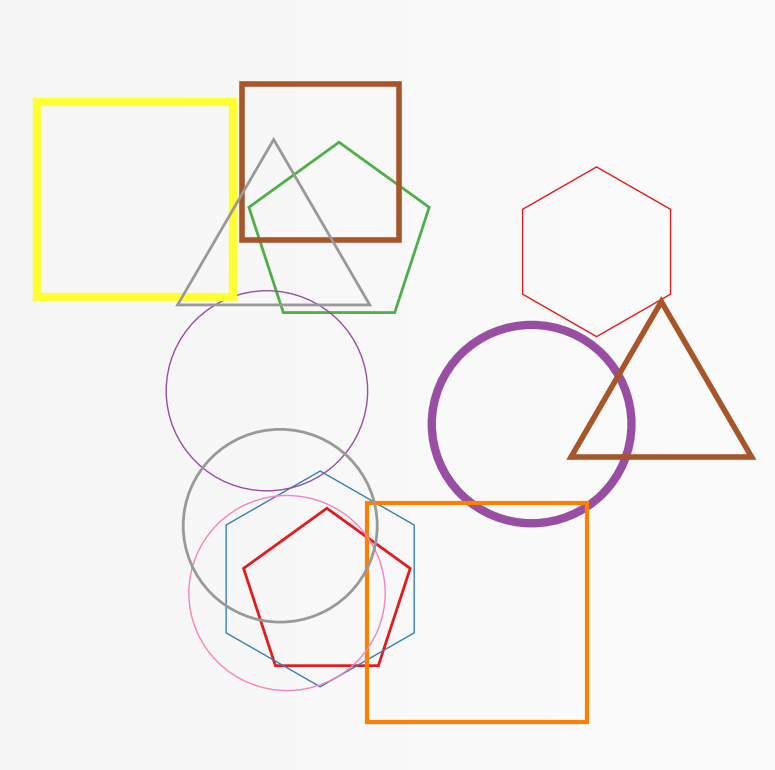[{"shape": "hexagon", "thickness": 0.5, "radius": 0.55, "center": [0.77, 0.673]}, {"shape": "pentagon", "thickness": 1, "radius": 0.57, "center": [0.422, 0.227]}, {"shape": "hexagon", "thickness": 0.5, "radius": 0.7, "center": [0.413, 0.248]}, {"shape": "pentagon", "thickness": 1, "radius": 0.61, "center": [0.437, 0.693]}, {"shape": "circle", "thickness": 3, "radius": 0.64, "center": [0.686, 0.449]}, {"shape": "circle", "thickness": 0.5, "radius": 0.65, "center": [0.344, 0.492]}, {"shape": "square", "thickness": 1.5, "radius": 0.71, "center": [0.615, 0.204]}, {"shape": "square", "thickness": 3, "radius": 0.63, "center": [0.174, 0.741]}, {"shape": "triangle", "thickness": 2, "radius": 0.67, "center": [0.853, 0.474]}, {"shape": "square", "thickness": 2, "radius": 0.51, "center": [0.413, 0.79]}, {"shape": "circle", "thickness": 0.5, "radius": 0.63, "center": [0.37, 0.23]}, {"shape": "triangle", "thickness": 1, "radius": 0.72, "center": [0.353, 0.676]}, {"shape": "circle", "thickness": 1, "radius": 0.63, "center": [0.362, 0.317]}]